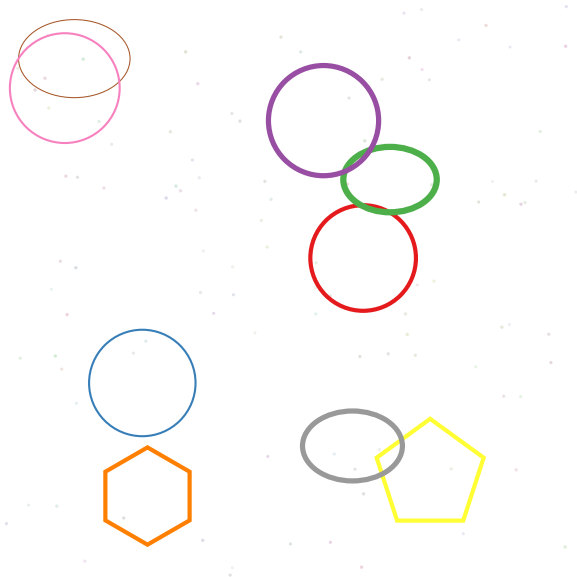[{"shape": "circle", "thickness": 2, "radius": 0.46, "center": [0.629, 0.552]}, {"shape": "circle", "thickness": 1, "radius": 0.46, "center": [0.246, 0.336]}, {"shape": "oval", "thickness": 3, "radius": 0.4, "center": [0.675, 0.688]}, {"shape": "circle", "thickness": 2.5, "radius": 0.48, "center": [0.56, 0.79]}, {"shape": "hexagon", "thickness": 2, "radius": 0.42, "center": [0.255, 0.14]}, {"shape": "pentagon", "thickness": 2, "radius": 0.49, "center": [0.745, 0.176]}, {"shape": "oval", "thickness": 0.5, "radius": 0.48, "center": [0.129, 0.898]}, {"shape": "circle", "thickness": 1, "radius": 0.48, "center": [0.112, 0.847]}, {"shape": "oval", "thickness": 2.5, "radius": 0.43, "center": [0.61, 0.227]}]